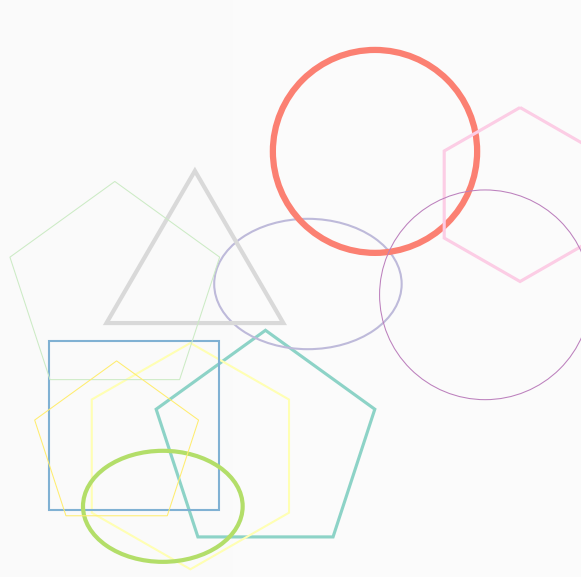[{"shape": "pentagon", "thickness": 1.5, "radius": 0.99, "center": [0.457, 0.229]}, {"shape": "hexagon", "thickness": 1, "radius": 0.98, "center": [0.328, 0.209]}, {"shape": "oval", "thickness": 1, "radius": 0.81, "center": [0.53, 0.507]}, {"shape": "circle", "thickness": 3, "radius": 0.88, "center": [0.645, 0.737]}, {"shape": "square", "thickness": 1, "radius": 0.73, "center": [0.231, 0.262]}, {"shape": "oval", "thickness": 2, "radius": 0.69, "center": [0.28, 0.122]}, {"shape": "hexagon", "thickness": 1.5, "radius": 0.75, "center": [0.895, 0.662]}, {"shape": "triangle", "thickness": 2, "radius": 0.88, "center": [0.335, 0.528]}, {"shape": "circle", "thickness": 0.5, "radius": 0.91, "center": [0.835, 0.489]}, {"shape": "pentagon", "thickness": 0.5, "radius": 0.95, "center": [0.198, 0.495]}, {"shape": "pentagon", "thickness": 0.5, "radius": 0.74, "center": [0.201, 0.226]}]